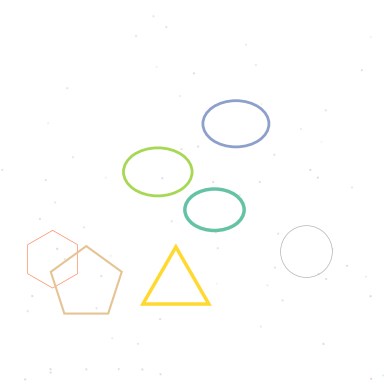[{"shape": "oval", "thickness": 2.5, "radius": 0.38, "center": [0.557, 0.455]}, {"shape": "hexagon", "thickness": 0.5, "radius": 0.38, "center": [0.137, 0.327]}, {"shape": "oval", "thickness": 2, "radius": 0.43, "center": [0.613, 0.678]}, {"shape": "oval", "thickness": 2, "radius": 0.45, "center": [0.41, 0.554]}, {"shape": "triangle", "thickness": 2.5, "radius": 0.49, "center": [0.457, 0.26]}, {"shape": "pentagon", "thickness": 1.5, "radius": 0.48, "center": [0.224, 0.264]}, {"shape": "circle", "thickness": 0.5, "radius": 0.34, "center": [0.796, 0.347]}]